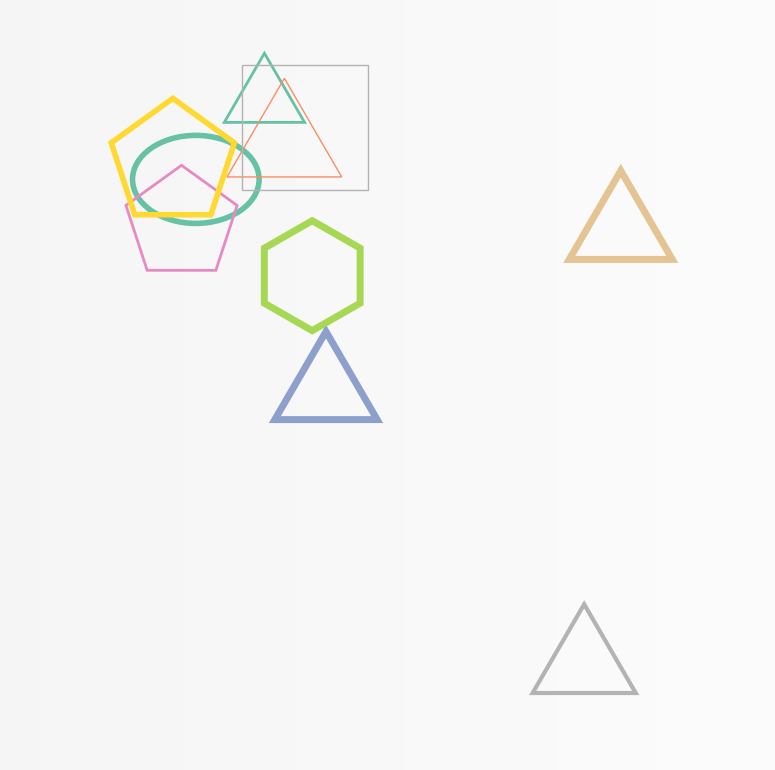[{"shape": "oval", "thickness": 2, "radius": 0.41, "center": [0.253, 0.767]}, {"shape": "triangle", "thickness": 1, "radius": 0.3, "center": [0.341, 0.871]}, {"shape": "triangle", "thickness": 0.5, "radius": 0.43, "center": [0.367, 0.813]}, {"shape": "triangle", "thickness": 2.5, "radius": 0.38, "center": [0.421, 0.493]}, {"shape": "pentagon", "thickness": 1, "radius": 0.38, "center": [0.234, 0.71]}, {"shape": "hexagon", "thickness": 2.5, "radius": 0.36, "center": [0.403, 0.642]}, {"shape": "pentagon", "thickness": 2, "radius": 0.42, "center": [0.223, 0.789]}, {"shape": "triangle", "thickness": 2.5, "radius": 0.38, "center": [0.801, 0.701]}, {"shape": "square", "thickness": 0.5, "radius": 0.41, "center": [0.394, 0.835]}, {"shape": "triangle", "thickness": 1.5, "radius": 0.38, "center": [0.754, 0.138]}]